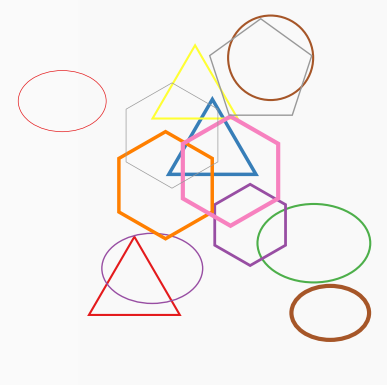[{"shape": "oval", "thickness": 0.5, "radius": 0.57, "center": [0.161, 0.737]}, {"shape": "triangle", "thickness": 1.5, "radius": 0.68, "center": [0.347, 0.25]}, {"shape": "triangle", "thickness": 2.5, "radius": 0.65, "center": [0.548, 0.612]}, {"shape": "oval", "thickness": 1.5, "radius": 0.73, "center": [0.81, 0.368]}, {"shape": "hexagon", "thickness": 2, "radius": 0.53, "center": [0.646, 0.416]}, {"shape": "oval", "thickness": 1, "radius": 0.65, "center": [0.393, 0.303]}, {"shape": "hexagon", "thickness": 2.5, "radius": 0.7, "center": [0.427, 0.519]}, {"shape": "triangle", "thickness": 1.5, "radius": 0.63, "center": [0.503, 0.756]}, {"shape": "oval", "thickness": 3, "radius": 0.5, "center": [0.852, 0.187]}, {"shape": "circle", "thickness": 1.5, "radius": 0.55, "center": [0.698, 0.85]}, {"shape": "hexagon", "thickness": 3, "radius": 0.71, "center": [0.595, 0.556]}, {"shape": "hexagon", "thickness": 0.5, "radius": 0.68, "center": [0.444, 0.648]}, {"shape": "pentagon", "thickness": 1, "radius": 0.69, "center": [0.673, 0.813]}]